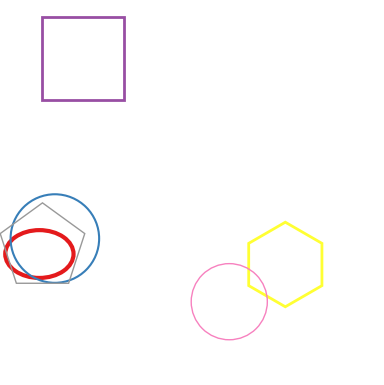[{"shape": "oval", "thickness": 3, "radius": 0.44, "center": [0.102, 0.34]}, {"shape": "circle", "thickness": 1.5, "radius": 0.58, "center": [0.143, 0.38]}, {"shape": "square", "thickness": 2, "radius": 0.53, "center": [0.215, 0.848]}, {"shape": "hexagon", "thickness": 2, "radius": 0.55, "center": [0.741, 0.313]}, {"shape": "circle", "thickness": 1, "radius": 0.49, "center": [0.595, 0.216]}, {"shape": "pentagon", "thickness": 1, "radius": 0.58, "center": [0.11, 0.358]}]